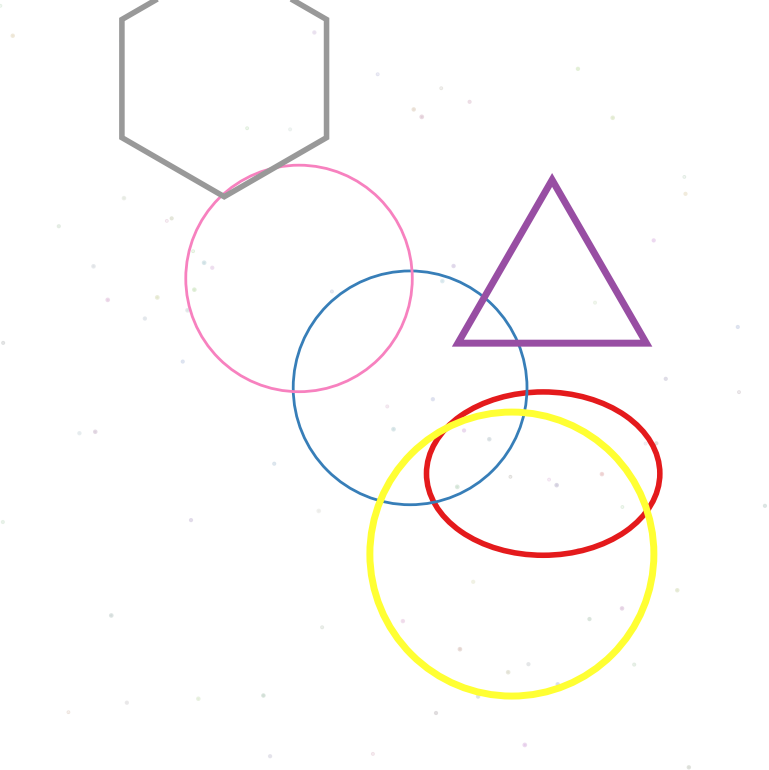[{"shape": "oval", "thickness": 2, "radius": 0.76, "center": [0.705, 0.385]}, {"shape": "circle", "thickness": 1, "radius": 0.76, "center": [0.533, 0.496]}, {"shape": "triangle", "thickness": 2.5, "radius": 0.71, "center": [0.717, 0.625]}, {"shape": "circle", "thickness": 2.5, "radius": 0.92, "center": [0.665, 0.28]}, {"shape": "circle", "thickness": 1, "radius": 0.74, "center": [0.388, 0.638]}, {"shape": "hexagon", "thickness": 2, "radius": 0.77, "center": [0.291, 0.898]}]